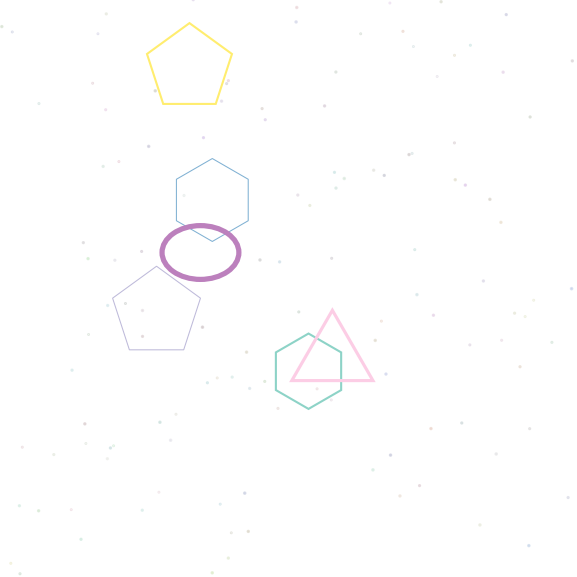[{"shape": "hexagon", "thickness": 1, "radius": 0.33, "center": [0.534, 0.356]}, {"shape": "pentagon", "thickness": 0.5, "radius": 0.4, "center": [0.271, 0.458]}, {"shape": "hexagon", "thickness": 0.5, "radius": 0.36, "center": [0.368, 0.653]}, {"shape": "triangle", "thickness": 1.5, "radius": 0.41, "center": [0.576, 0.381]}, {"shape": "oval", "thickness": 2.5, "radius": 0.33, "center": [0.347, 0.562]}, {"shape": "pentagon", "thickness": 1, "radius": 0.39, "center": [0.328, 0.882]}]